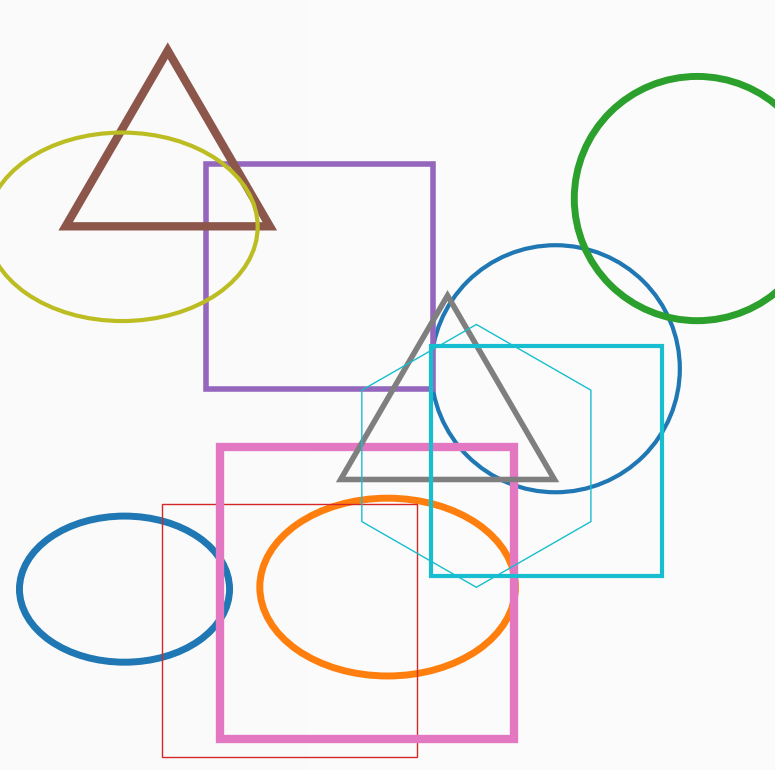[{"shape": "oval", "thickness": 2.5, "radius": 0.68, "center": [0.161, 0.235]}, {"shape": "circle", "thickness": 1.5, "radius": 0.8, "center": [0.717, 0.521]}, {"shape": "oval", "thickness": 2.5, "radius": 0.82, "center": [0.5, 0.238]}, {"shape": "circle", "thickness": 2.5, "radius": 0.79, "center": [0.9, 0.742]}, {"shape": "square", "thickness": 0.5, "radius": 0.82, "center": [0.373, 0.182]}, {"shape": "square", "thickness": 2, "radius": 0.73, "center": [0.412, 0.641]}, {"shape": "triangle", "thickness": 3, "radius": 0.76, "center": [0.216, 0.782]}, {"shape": "square", "thickness": 3, "radius": 0.95, "center": [0.473, 0.23]}, {"shape": "triangle", "thickness": 2, "radius": 0.8, "center": [0.577, 0.457]}, {"shape": "oval", "thickness": 1.5, "radius": 0.87, "center": [0.158, 0.705]}, {"shape": "hexagon", "thickness": 0.5, "radius": 0.85, "center": [0.615, 0.408]}, {"shape": "square", "thickness": 1.5, "radius": 0.75, "center": [0.705, 0.402]}]